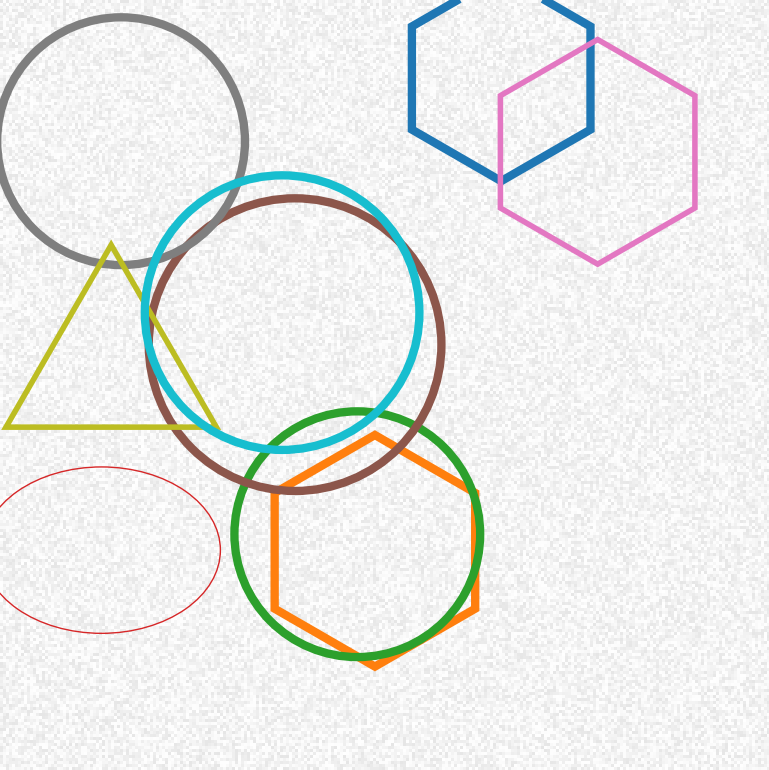[{"shape": "hexagon", "thickness": 3, "radius": 0.67, "center": [0.651, 0.899]}, {"shape": "hexagon", "thickness": 3, "radius": 0.75, "center": [0.487, 0.285]}, {"shape": "circle", "thickness": 3, "radius": 0.8, "center": [0.464, 0.306]}, {"shape": "oval", "thickness": 0.5, "radius": 0.77, "center": [0.132, 0.286]}, {"shape": "circle", "thickness": 3, "radius": 0.95, "center": [0.383, 0.552]}, {"shape": "hexagon", "thickness": 2, "radius": 0.73, "center": [0.776, 0.803]}, {"shape": "circle", "thickness": 3, "radius": 0.8, "center": [0.157, 0.817]}, {"shape": "triangle", "thickness": 2, "radius": 0.79, "center": [0.144, 0.524]}, {"shape": "circle", "thickness": 3, "radius": 0.89, "center": [0.366, 0.594]}]